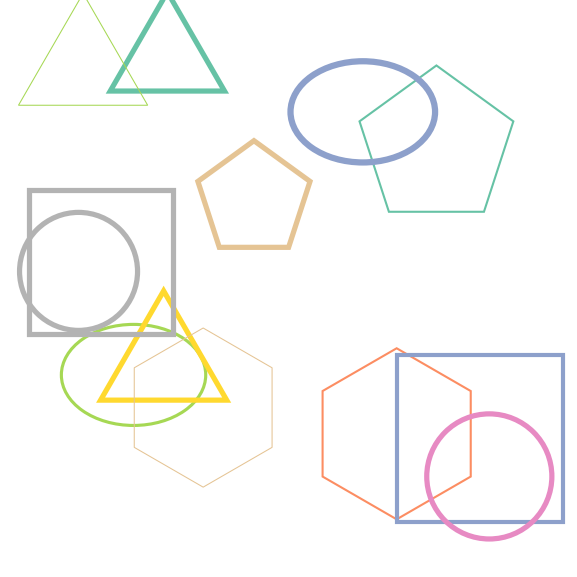[{"shape": "triangle", "thickness": 2.5, "radius": 0.57, "center": [0.29, 0.899]}, {"shape": "pentagon", "thickness": 1, "radius": 0.7, "center": [0.756, 0.746]}, {"shape": "hexagon", "thickness": 1, "radius": 0.74, "center": [0.687, 0.248]}, {"shape": "square", "thickness": 2, "radius": 0.72, "center": [0.831, 0.24]}, {"shape": "oval", "thickness": 3, "radius": 0.63, "center": [0.628, 0.805]}, {"shape": "circle", "thickness": 2.5, "radius": 0.54, "center": [0.847, 0.174]}, {"shape": "oval", "thickness": 1.5, "radius": 0.62, "center": [0.231, 0.35]}, {"shape": "triangle", "thickness": 0.5, "radius": 0.65, "center": [0.144, 0.881]}, {"shape": "triangle", "thickness": 2.5, "radius": 0.63, "center": [0.283, 0.369]}, {"shape": "pentagon", "thickness": 2.5, "radius": 0.51, "center": [0.44, 0.653]}, {"shape": "hexagon", "thickness": 0.5, "radius": 0.69, "center": [0.352, 0.293]}, {"shape": "square", "thickness": 2.5, "radius": 0.62, "center": [0.175, 0.546]}, {"shape": "circle", "thickness": 2.5, "radius": 0.51, "center": [0.136, 0.529]}]